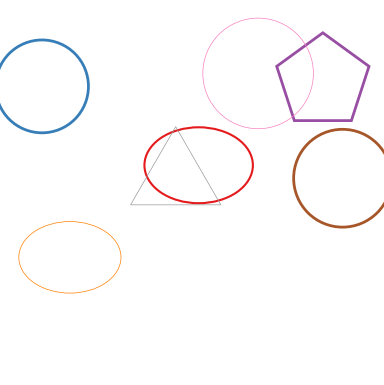[{"shape": "oval", "thickness": 1.5, "radius": 0.7, "center": [0.516, 0.571]}, {"shape": "circle", "thickness": 2, "radius": 0.6, "center": [0.109, 0.776]}, {"shape": "pentagon", "thickness": 2, "radius": 0.63, "center": [0.839, 0.789]}, {"shape": "oval", "thickness": 0.5, "radius": 0.66, "center": [0.182, 0.332]}, {"shape": "circle", "thickness": 2, "radius": 0.64, "center": [0.89, 0.537]}, {"shape": "circle", "thickness": 0.5, "radius": 0.72, "center": [0.67, 0.809]}, {"shape": "triangle", "thickness": 0.5, "radius": 0.68, "center": [0.456, 0.536]}]